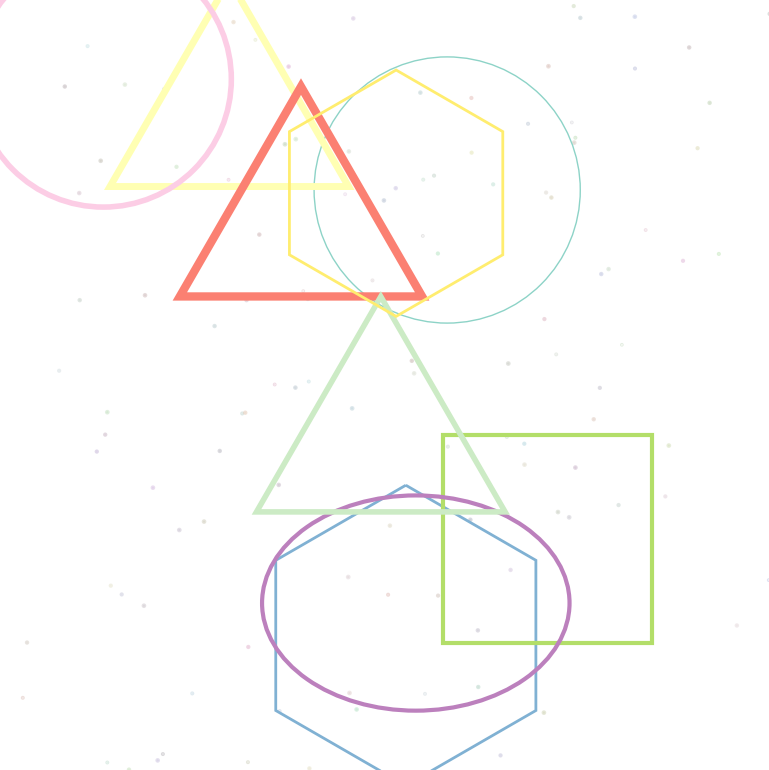[{"shape": "circle", "thickness": 0.5, "radius": 0.86, "center": [0.581, 0.753]}, {"shape": "triangle", "thickness": 2.5, "radius": 0.89, "center": [0.298, 0.847]}, {"shape": "triangle", "thickness": 3, "radius": 0.91, "center": [0.391, 0.706]}, {"shape": "hexagon", "thickness": 1, "radius": 0.98, "center": [0.527, 0.175]}, {"shape": "square", "thickness": 1.5, "radius": 0.68, "center": [0.711, 0.3]}, {"shape": "circle", "thickness": 2, "radius": 0.83, "center": [0.134, 0.897]}, {"shape": "oval", "thickness": 1.5, "radius": 1.0, "center": [0.54, 0.217]}, {"shape": "triangle", "thickness": 2, "radius": 0.93, "center": [0.495, 0.428]}, {"shape": "hexagon", "thickness": 1, "radius": 0.8, "center": [0.514, 0.749]}]